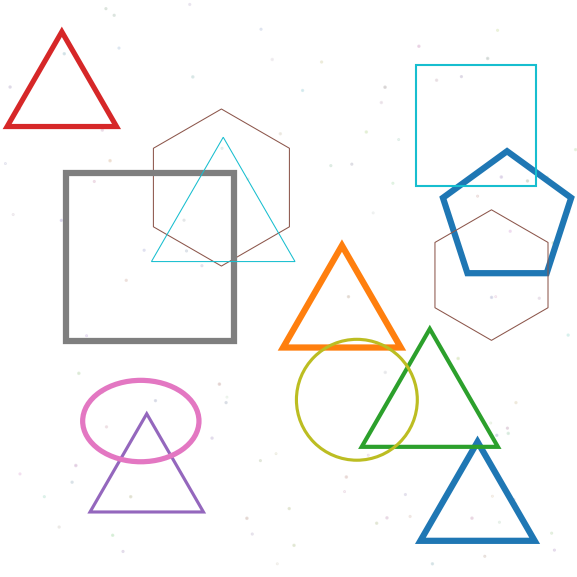[{"shape": "pentagon", "thickness": 3, "radius": 0.58, "center": [0.878, 0.621]}, {"shape": "triangle", "thickness": 3, "radius": 0.57, "center": [0.827, 0.12]}, {"shape": "triangle", "thickness": 3, "radius": 0.59, "center": [0.592, 0.456]}, {"shape": "triangle", "thickness": 2, "radius": 0.68, "center": [0.744, 0.293]}, {"shape": "triangle", "thickness": 2.5, "radius": 0.55, "center": [0.107, 0.835]}, {"shape": "triangle", "thickness": 1.5, "radius": 0.57, "center": [0.254, 0.169]}, {"shape": "hexagon", "thickness": 0.5, "radius": 0.57, "center": [0.851, 0.523]}, {"shape": "hexagon", "thickness": 0.5, "radius": 0.68, "center": [0.383, 0.674]}, {"shape": "oval", "thickness": 2.5, "radius": 0.5, "center": [0.244, 0.27]}, {"shape": "square", "thickness": 3, "radius": 0.73, "center": [0.259, 0.555]}, {"shape": "circle", "thickness": 1.5, "radius": 0.52, "center": [0.618, 0.307]}, {"shape": "square", "thickness": 1, "radius": 0.52, "center": [0.824, 0.782]}, {"shape": "triangle", "thickness": 0.5, "radius": 0.72, "center": [0.387, 0.618]}]